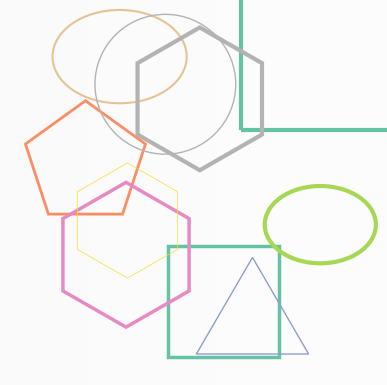[{"shape": "square", "thickness": 2.5, "radius": 0.72, "center": [0.577, 0.217]}, {"shape": "square", "thickness": 3, "radius": 0.97, "center": [0.817, 0.858]}, {"shape": "pentagon", "thickness": 2, "radius": 0.81, "center": [0.221, 0.576]}, {"shape": "triangle", "thickness": 1, "radius": 0.84, "center": [0.652, 0.164]}, {"shape": "hexagon", "thickness": 2.5, "radius": 0.94, "center": [0.325, 0.338]}, {"shape": "oval", "thickness": 3, "radius": 0.72, "center": [0.827, 0.416]}, {"shape": "hexagon", "thickness": 0.5, "radius": 0.75, "center": [0.329, 0.427]}, {"shape": "oval", "thickness": 1.5, "radius": 0.87, "center": [0.309, 0.853]}, {"shape": "hexagon", "thickness": 3, "radius": 0.93, "center": [0.516, 0.743]}, {"shape": "circle", "thickness": 1, "radius": 0.91, "center": [0.427, 0.781]}]